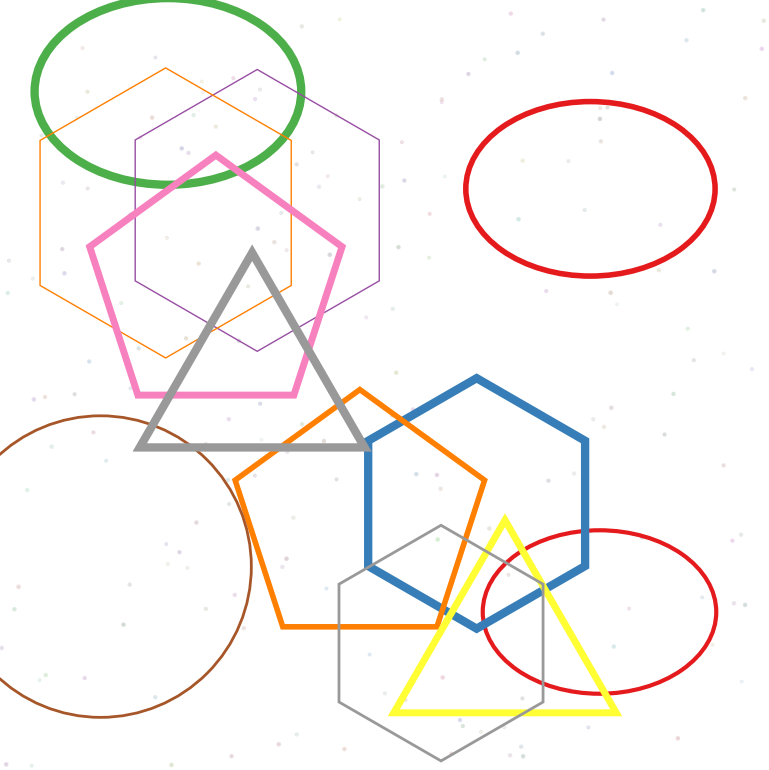[{"shape": "oval", "thickness": 2, "radius": 0.81, "center": [0.767, 0.755]}, {"shape": "oval", "thickness": 1.5, "radius": 0.76, "center": [0.779, 0.205]}, {"shape": "hexagon", "thickness": 3, "radius": 0.81, "center": [0.619, 0.346]}, {"shape": "oval", "thickness": 3, "radius": 0.87, "center": [0.218, 0.881]}, {"shape": "hexagon", "thickness": 0.5, "radius": 0.91, "center": [0.334, 0.727]}, {"shape": "hexagon", "thickness": 0.5, "radius": 0.94, "center": [0.215, 0.723]}, {"shape": "pentagon", "thickness": 2, "radius": 0.85, "center": [0.467, 0.324]}, {"shape": "triangle", "thickness": 2.5, "radius": 0.83, "center": [0.656, 0.158]}, {"shape": "circle", "thickness": 1, "radius": 0.98, "center": [0.131, 0.264]}, {"shape": "pentagon", "thickness": 2.5, "radius": 0.86, "center": [0.28, 0.626]}, {"shape": "triangle", "thickness": 3, "radius": 0.84, "center": [0.327, 0.503]}, {"shape": "hexagon", "thickness": 1, "radius": 0.77, "center": [0.573, 0.165]}]